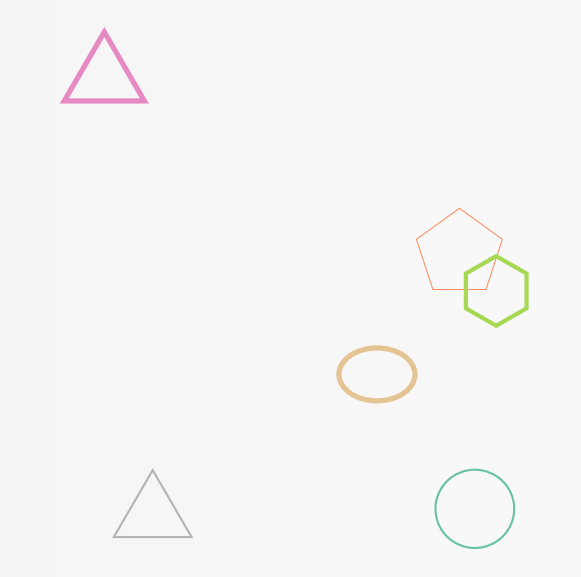[{"shape": "circle", "thickness": 1, "radius": 0.34, "center": [0.817, 0.118]}, {"shape": "pentagon", "thickness": 0.5, "radius": 0.39, "center": [0.79, 0.561]}, {"shape": "triangle", "thickness": 2.5, "radius": 0.4, "center": [0.179, 0.864]}, {"shape": "hexagon", "thickness": 2, "radius": 0.3, "center": [0.854, 0.495]}, {"shape": "oval", "thickness": 2.5, "radius": 0.33, "center": [0.649, 0.351]}, {"shape": "triangle", "thickness": 1, "radius": 0.39, "center": [0.263, 0.108]}]